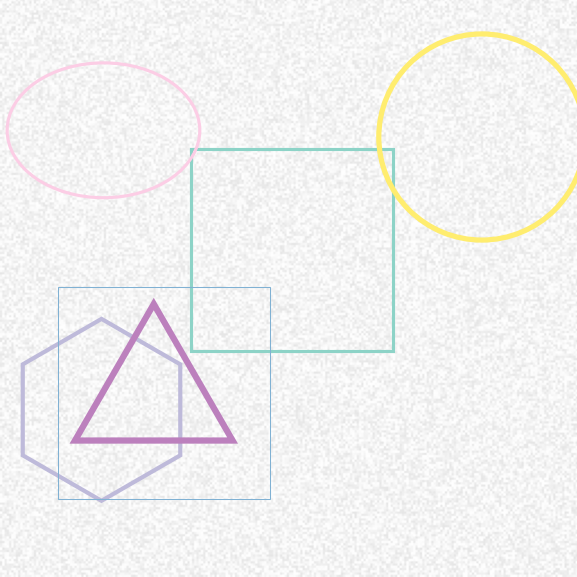[{"shape": "square", "thickness": 1.5, "radius": 0.88, "center": [0.506, 0.566]}, {"shape": "hexagon", "thickness": 2, "radius": 0.79, "center": [0.176, 0.289]}, {"shape": "square", "thickness": 0.5, "radius": 0.92, "center": [0.283, 0.318]}, {"shape": "oval", "thickness": 1.5, "radius": 0.83, "center": [0.179, 0.774]}, {"shape": "triangle", "thickness": 3, "radius": 0.79, "center": [0.266, 0.315]}, {"shape": "circle", "thickness": 2.5, "radius": 0.89, "center": [0.834, 0.762]}]